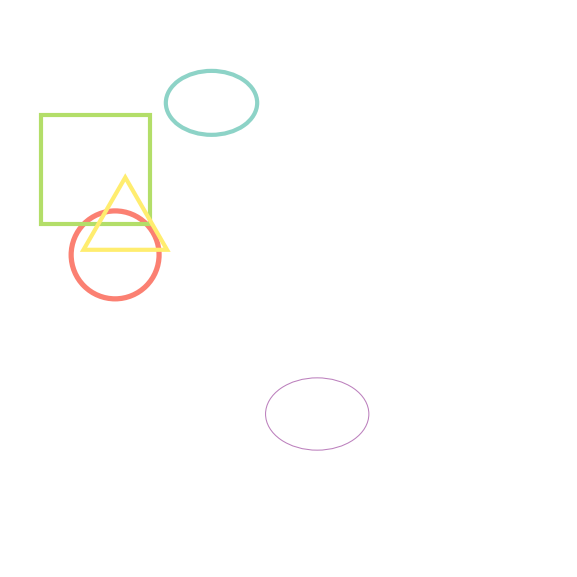[{"shape": "oval", "thickness": 2, "radius": 0.4, "center": [0.366, 0.821]}, {"shape": "circle", "thickness": 2.5, "radius": 0.38, "center": [0.199, 0.558]}, {"shape": "square", "thickness": 2, "radius": 0.47, "center": [0.165, 0.706]}, {"shape": "oval", "thickness": 0.5, "radius": 0.45, "center": [0.549, 0.282]}, {"shape": "triangle", "thickness": 2, "radius": 0.42, "center": [0.217, 0.608]}]